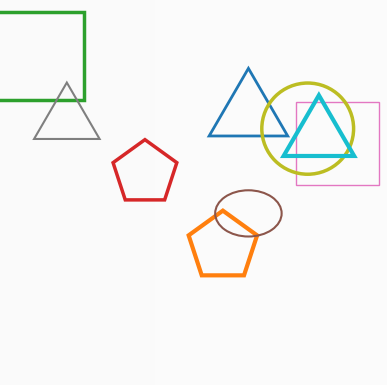[{"shape": "triangle", "thickness": 2, "radius": 0.59, "center": [0.641, 0.705]}, {"shape": "pentagon", "thickness": 3, "radius": 0.46, "center": [0.575, 0.36]}, {"shape": "square", "thickness": 2.5, "radius": 0.57, "center": [0.103, 0.854]}, {"shape": "pentagon", "thickness": 2.5, "radius": 0.43, "center": [0.374, 0.551]}, {"shape": "oval", "thickness": 1.5, "radius": 0.43, "center": [0.641, 0.446]}, {"shape": "square", "thickness": 1, "radius": 0.54, "center": [0.87, 0.628]}, {"shape": "triangle", "thickness": 1.5, "radius": 0.49, "center": [0.172, 0.688]}, {"shape": "circle", "thickness": 2.5, "radius": 0.59, "center": [0.794, 0.666]}, {"shape": "triangle", "thickness": 3, "radius": 0.53, "center": [0.823, 0.647]}]